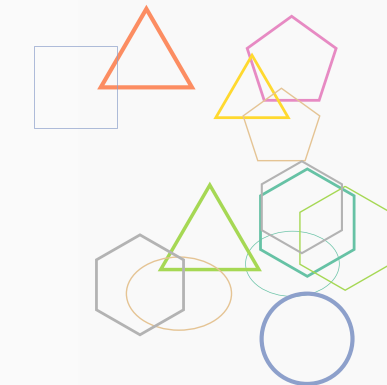[{"shape": "hexagon", "thickness": 2, "radius": 0.7, "center": [0.793, 0.422]}, {"shape": "oval", "thickness": 0.5, "radius": 0.6, "center": [0.755, 0.315]}, {"shape": "triangle", "thickness": 3, "radius": 0.68, "center": [0.378, 0.841]}, {"shape": "square", "thickness": 0.5, "radius": 0.54, "center": [0.195, 0.774]}, {"shape": "circle", "thickness": 3, "radius": 0.59, "center": [0.792, 0.12]}, {"shape": "pentagon", "thickness": 2, "radius": 0.6, "center": [0.753, 0.837]}, {"shape": "triangle", "thickness": 2.5, "radius": 0.73, "center": [0.541, 0.373]}, {"shape": "hexagon", "thickness": 1, "radius": 0.67, "center": [0.891, 0.381]}, {"shape": "triangle", "thickness": 2, "radius": 0.54, "center": [0.65, 0.748]}, {"shape": "pentagon", "thickness": 1, "radius": 0.52, "center": [0.726, 0.667]}, {"shape": "oval", "thickness": 1, "radius": 0.68, "center": [0.462, 0.237]}, {"shape": "hexagon", "thickness": 2, "radius": 0.65, "center": [0.361, 0.26]}, {"shape": "hexagon", "thickness": 1.5, "radius": 0.6, "center": [0.779, 0.462]}]